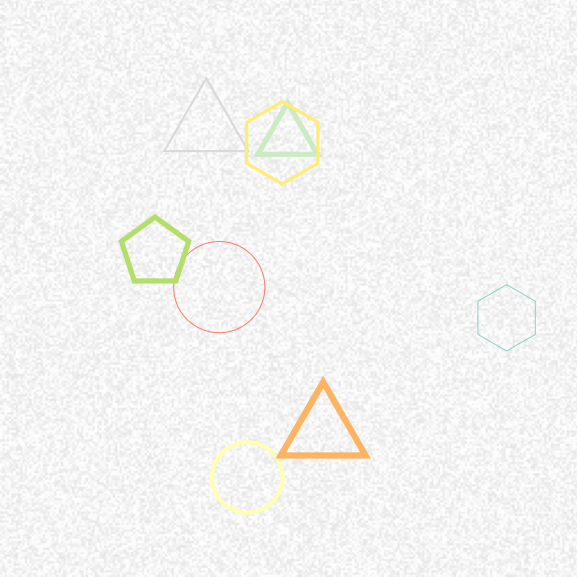[{"shape": "hexagon", "thickness": 0.5, "radius": 0.29, "center": [0.877, 0.449]}, {"shape": "circle", "thickness": 2, "radius": 0.31, "center": [0.428, 0.172]}, {"shape": "circle", "thickness": 0.5, "radius": 0.39, "center": [0.38, 0.502]}, {"shape": "triangle", "thickness": 3, "radius": 0.42, "center": [0.56, 0.253]}, {"shape": "pentagon", "thickness": 2.5, "radius": 0.31, "center": [0.269, 0.562]}, {"shape": "triangle", "thickness": 1, "radius": 0.42, "center": [0.357, 0.779]}, {"shape": "triangle", "thickness": 2.5, "radius": 0.3, "center": [0.498, 0.762]}, {"shape": "hexagon", "thickness": 1.5, "radius": 0.36, "center": [0.489, 0.752]}]